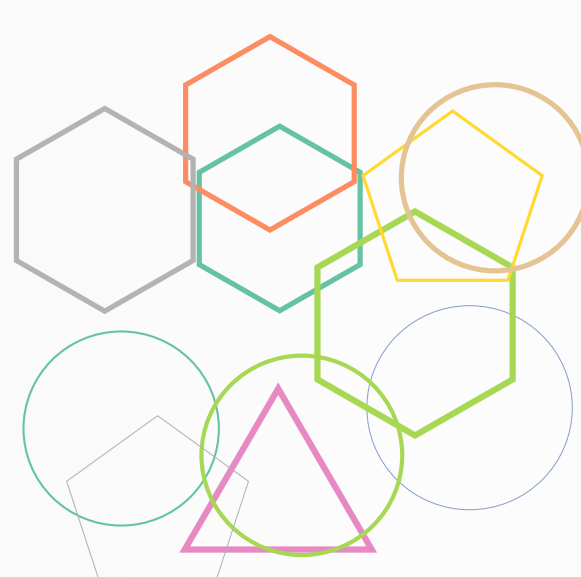[{"shape": "circle", "thickness": 1, "radius": 0.84, "center": [0.208, 0.257]}, {"shape": "hexagon", "thickness": 2.5, "radius": 0.8, "center": [0.481, 0.621]}, {"shape": "hexagon", "thickness": 2.5, "radius": 0.84, "center": [0.464, 0.768]}, {"shape": "circle", "thickness": 0.5, "radius": 0.88, "center": [0.808, 0.293]}, {"shape": "triangle", "thickness": 3, "radius": 0.93, "center": [0.479, 0.14]}, {"shape": "hexagon", "thickness": 3, "radius": 0.97, "center": [0.714, 0.439]}, {"shape": "circle", "thickness": 2, "radius": 0.86, "center": [0.519, 0.211]}, {"shape": "pentagon", "thickness": 1.5, "radius": 0.81, "center": [0.779, 0.645]}, {"shape": "circle", "thickness": 2.5, "radius": 0.81, "center": [0.852, 0.691]}, {"shape": "hexagon", "thickness": 2.5, "radius": 0.88, "center": [0.18, 0.636]}, {"shape": "pentagon", "thickness": 0.5, "radius": 0.82, "center": [0.271, 0.115]}]